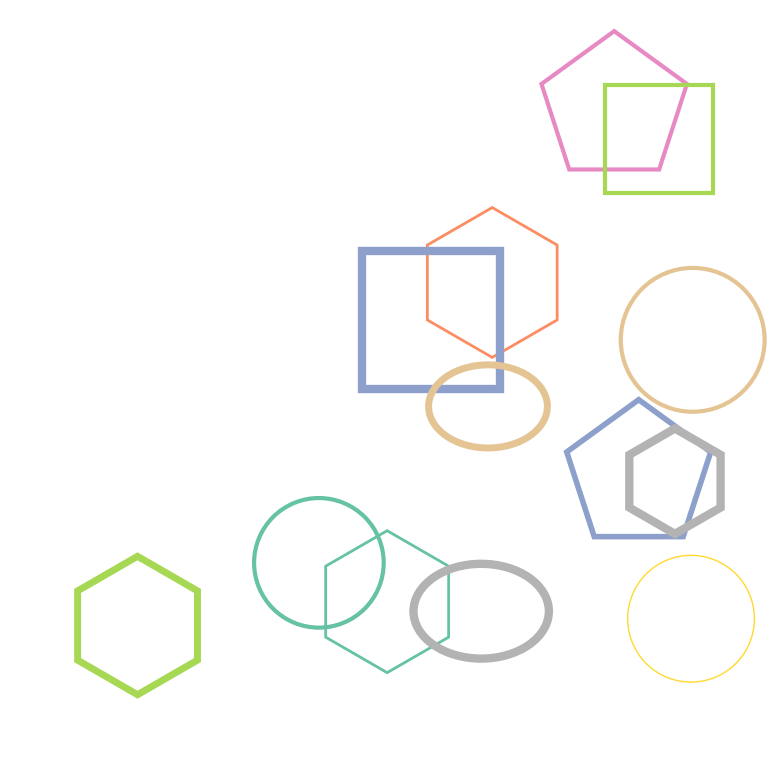[{"shape": "circle", "thickness": 1.5, "radius": 0.42, "center": [0.414, 0.269]}, {"shape": "hexagon", "thickness": 1, "radius": 0.46, "center": [0.503, 0.219]}, {"shape": "hexagon", "thickness": 1, "radius": 0.49, "center": [0.639, 0.633]}, {"shape": "square", "thickness": 3, "radius": 0.45, "center": [0.56, 0.585]}, {"shape": "pentagon", "thickness": 2, "radius": 0.49, "center": [0.829, 0.383]}, {"shape": "pentagon", "thickness": 1.5, "radius": 0.5, "center": [0.798, 0.86]}, {"shape": "square", "thickness": 1.5, "radius": 0.35, "center": [0.856, 0.819]}, {"shape": "hexagon", "thickness": 2.5, "radius": 0.45, "center": [0.179, 0.188]}, {"shape": "circle", "thickness": 0.5, "radius": 0.41, "center": [0.897, 0.196]}, {"shape": "circle", "thickness": 1.5, "radius": 0.47, "center": [0.9, 0.559]}, {"shape": "oval", "thickness": 2.5, "radius": 0.39, "center": [0.634, 0.472]}, {"shape": "oval", "thickness": 3, "radius": 0.44, "center": [0.625, 0.206]}, {"shape": "hexagon", "thickness": 3, "radius": 0.34, "center": [0.877, 0.375]}]